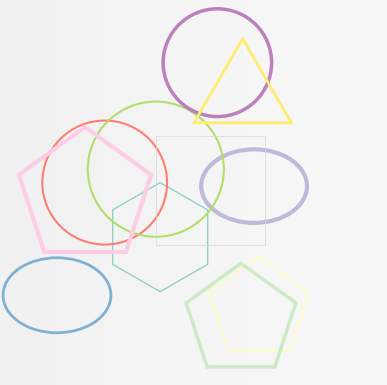[{"shape": "hexagon", "thickness": 1, "radius": 0.71, "center": [0.413, 0.384]}, {"shape": "pentagon", "thickness": 1, "radius": 0.68, "center": [0.668, 0.198]}, {"shape": "oval", "thickness": 3, "radius": 0.68, "center": [0.656, 0.517]}, {"shape": "circle", "thickness": 1.5, "radius": 0.81, "center": [0.27, 0.526]}, {"shape": "oval", "thickness": 2, "radius": 0.7, "center": [0.147, 0.233]}, {"shape": "circle", "thickness": 1.5, "radius": 0.88, "center": [0.402, 0.561]}, {"shape": "pentagon", "thickness": 3, "radius": 0.9, "center": [0.219, 0.491]}, {"shape": "square", "thickness": 0.5, "radius": 0.71, "center": [0.543, 0.505]}, {"shape": "circle", "thickness": 2.5, "radius": 0.7, "center": [0.561, 0.837]}, {"shape": "pentagon", "thickness": 2.5, "radius": 0.74, "center": [0.622, 0.167]}, {"shape": "triangle", "thickness": 2, "radius": 0.73, "center": [0.626, 0.754]}]